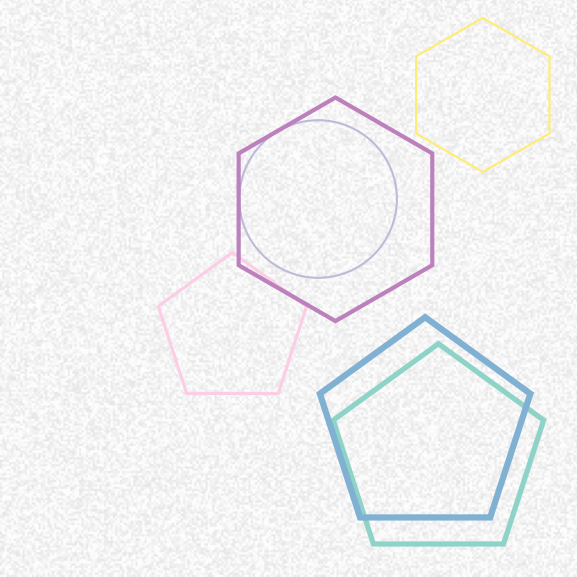[{"shape": "pentagon", "thickness": 2.5, "radius": 0.96, "center": [0.759, 0.212]}, {"shape": "circle", "thickness": 1, "radius": 0.68, "center": [0.551, 0.655]}, {"shape": "pentagon", "thickness": 3, "radius": 0.96, "center": [0.736, 0.258]}, {"shape": "pentagon", "thickness": 1.5, "radius": 0.67, "center": [0.402, 0.427]}, {"shape": "hexagon", "thickness": 2, "radius": 0.97, "center": [0.581, 0.637]}, {"shape": "hexagon", "thickness": 1, "radius": 0.67, "center": [0.836, 0.835]}]